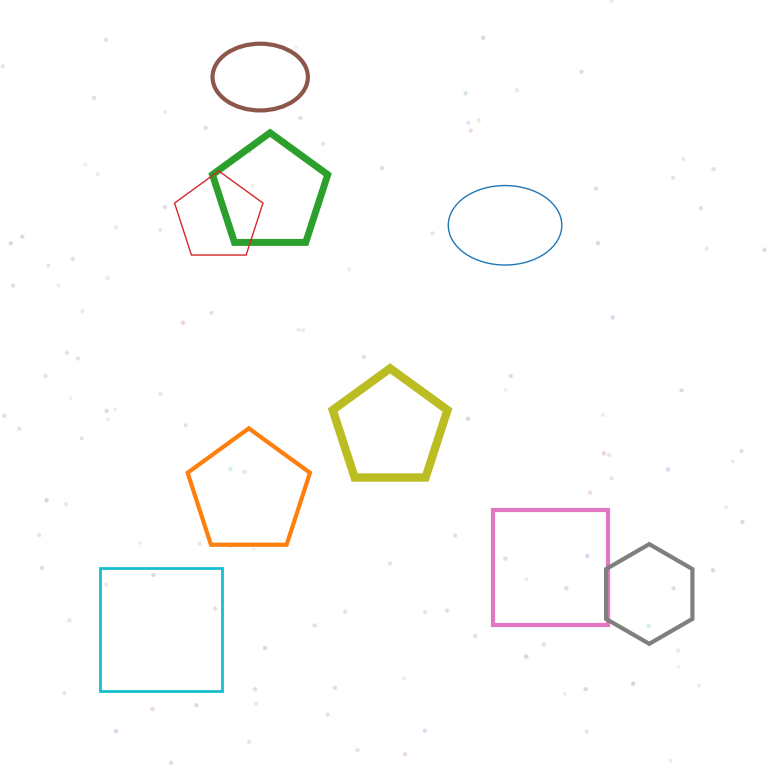[{"shape": "oval", "thickness": 0.5, "radius": 0.37, "center": [0.656, 0.707]}, {"shape": "pentagon", "thickness": 1.5, "radius": 0.42, "center": [0.323, 0.36]}, {"shape": "pentagon", "thickness": 2.5, "radius": 0.39, "center": [0.351, 0.749]}, {"shape": "pentagon", "thickness": 0.5, "radius": 0.3, "center": [0.284, 0.718]}, {"shape": "oval", "thickness": 1.5, "radius": 0.31, "center": [0.338, 0.9]}, {"shape": "square", "thickness": 1.5, "radius": 0.37, "center": [0.715, 0.263]}, {"shape": "hexagon", "thickness": 1.5, "radius": 0.32, "center": [0.843, 0.229]}, {"shape": "pentagon", "thickness": 3, "radius": 0.39, "center": [0.507, 0.443]}, {"shape": "square", "thickness": 1, "radius": 0.4, "center": [0.21, 0.182]}]